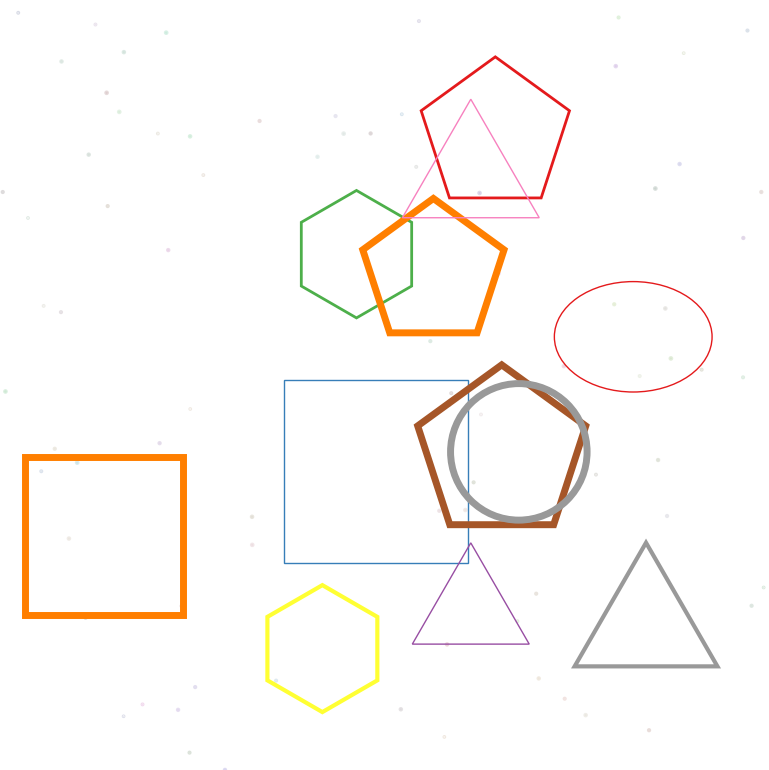[{"shape": "oval", "thickness": 0.5, "radius": 0.51, "center": [0.822, 0.563]}, {"shape": "pentagon", "thickness": 1, "radius": 0.51, "center": [0.643, 0.825]}, {"shape": "square", "thickness": 0.5, "radius": 0.6, "center": [0.488, 0.388]}, {"shape": "hexagon", "thickness": 1, "radius": 0.41, "center": [0.463, 0.67]}, {"shape": "triangle", "thickness": 0.5, "radius": 0.44, "center": [0.611, 0.207]}, {"shape": "square", "thickness": 2.5, "radius": 0.51, "center": [0.135, 0.304]}, {"shape": "pentagon", "thickness": 2.5, "radius": 0.48, "center": [0.563, 0.646]}, {"shape": "hexagon", "thickness": 1.5, "radius": 0.41, "center": [0.419, 0.158]}, {"shape": "pentagon", "thickness": 2.5, "radius": 0.57, "center": [0.652, 0.411]}, {"shape": "triangle", "thickness": 0.5, "radius": 0.51, "center": [0.611, 0.769]}, {"shape": "circle", "thickness": 2.5, "radius": 0.44, "center": [0.674, 0.413]}, {"shape": "triangle", "thickness": 1.5, "radius": 0.54, "center": [0.839, 0.188]}]